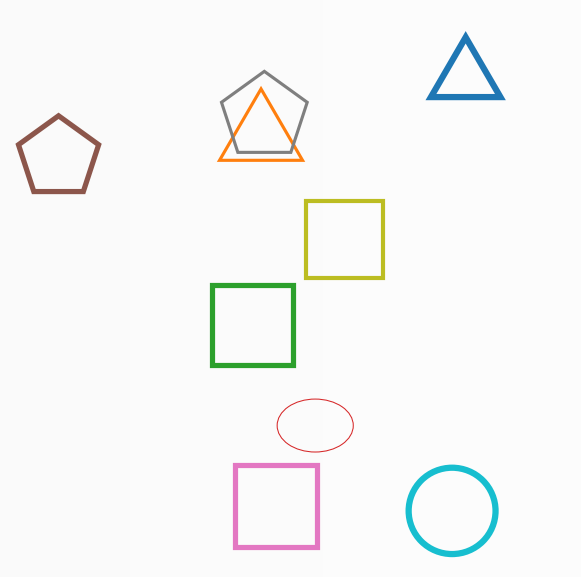[{"shape": "triangle", "thickness": 3, "radius": 0.35, "center": [0.801, 0.866]}, {"shape": "triangle", "thickness": 1.5, "radius": 0.41, "center": [0.449, 0.763]}, {"shape": "square", "thickness": 2.5, "radius": 0.35, "center": [0.434, 0.436]}, {"shape": "oval", "thickness": 0.5, "radius": 0.33, "center": [0.542, 0.262]}, {"shape": "pentagon", "thickness": 2.5, "radius": 0.36, "center": [0.101, 0.726]}, {"shape": "square", "thickness": 2.5, "radius": 0.36, "center": [0.475, 0.123]}, {"shape": "pentagon", "thickness": 1.5, "radius": 0.39, "center": [0.455, 0.798]}, {"shape": "square", "thickness": 2, "radius": 0.33, "center": [0.593, 0.585]}, {"shape": "circle", "thickness": 3, "radius": 0.37, "center": [0.778, 0.114]}]